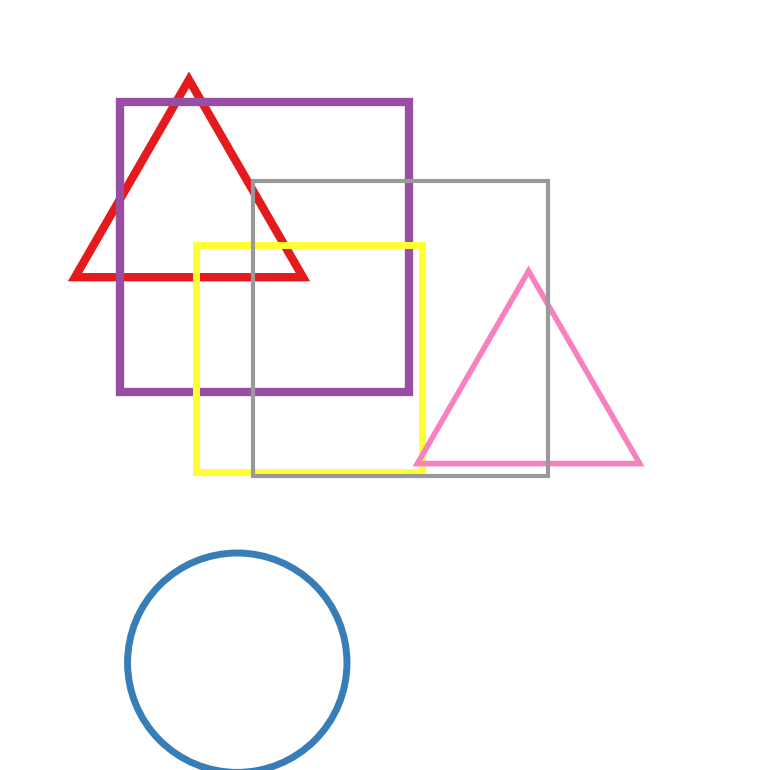[{"shape": "triangle", "thickness": 3, "radius": 0.85, "center": [0.245, 0.725]}, {"shape": "circle", "thickness": 2.5, "radius": 0.71, "center": [0.308, 0.139]}, {"shape": "square", "thickness": 3, "radius": 0.94, "center": [0.344, 0.679]}, {"shape": "square", "thickness": 2.5, "radius": 0.74, "center": [0.401, 0.534]}, {"shape": "triangle", "thickness": 2, "radius": 0.83, "center": [0.686, 0.481]}, {"shape": "square", "thickness": 1.5, "radius": 0.96, "center": [0.52, 0.574]}]